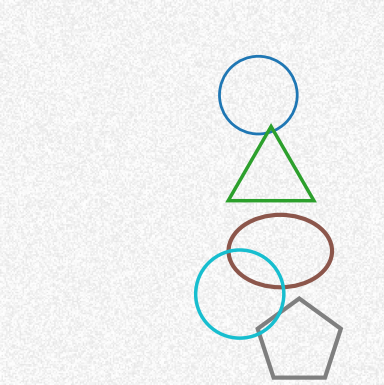[{"shape": "circle", "thickness": 2, "radius": 0.5, "center": [0.671, 0.753]}, {"shape": "triangle", "thickness": 2.5, "radius": 0.64, "center": [0.704, 0.543]}, {"shape": "oval", "thickness": 3, "radius": 0.67, "center": [0.728, 0.348]}, {"shape": "pentagon", "thickness": 3, "radius": 0.57, "center": [0.777, 0.111]}, {"shape": "circle", "thickness": 2.5, "radius": 0.57, "center": [0.623, 0.236]}]